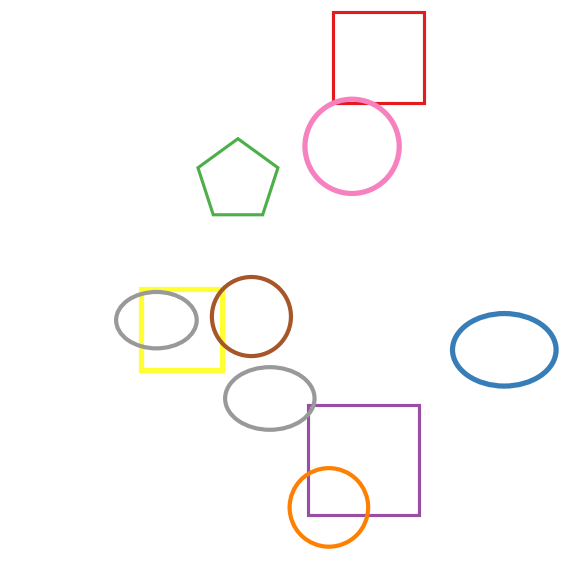[{"shape": "square", "thickness": 1.5, "radius": 0.39, "center": [0.656, 0.9]}, {"shape": "oval", "thickness": 2.5, "radius": 0.45, "center": [0.873, 0.393]}, {"shape": "pentagon", "thickness": 1.5, "radius": 0.36, "center": [0.412, 0.686]}, {"shape": "square", "thickness": 1.5, "radius": 0.48, "center": [0.629, 0.203]}, {"shape": "circle", "thickness": 2, "radius": 0.34, "center": [0.57, 0.12]}, {"shape": "square", "thickness": 2.5, "radius": 0.35, "center": [0.315, 0.428]}, {"shape": "circle", "thickness": 2, "radius": 0.34, "center": [0.435, 0.451]}, {"shape": "circle", "thickness": 2.5, "radius": 0.41, "center": [0.61, 0.746]}, {"shape": "oval", "thickness": 2, "radius": 0.35, "center": [0.271, 0.445]}, {"shape": "oval", "thickness": 2, "radius": 0.39, "center": [0.467, 0.309]}]